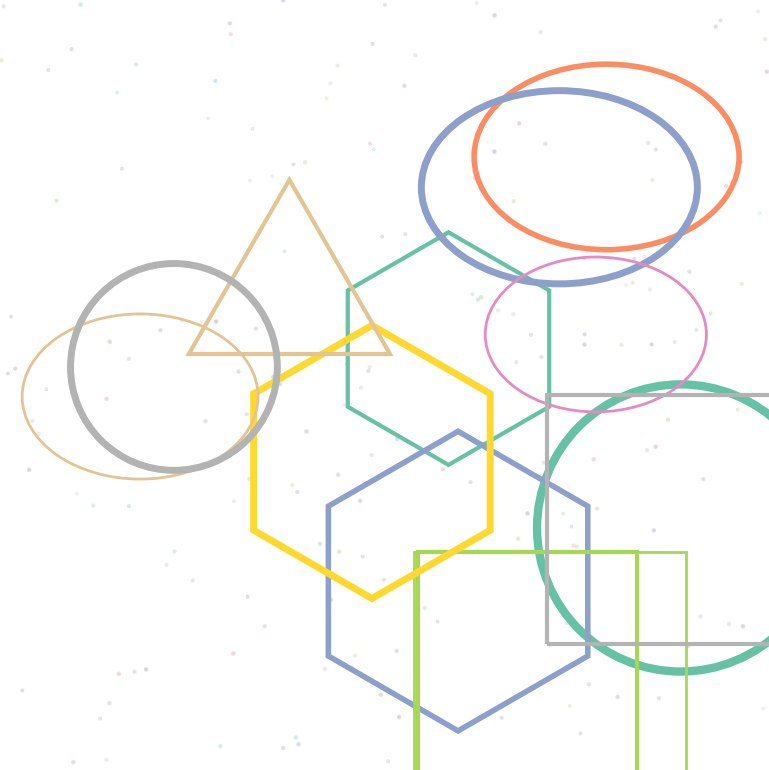[{"shape": "circle", "thickness": 3, "radius": 0.93, "center": [0.884, 0.314]}, {"shape": "hexagon", "thickness": 1.5, "radius": 0.76, "center": [0.582, 0.547]}, {"shape": "oval", "thickness": 2, "radius": 0.86, "center": [0.788, 0.796]}, {"shape": "oval", "thickness": 2.5, "radius": 0.9, "center": [0.726, 0.757]}, {"shape": "hexagon", "thickness": 2, "radius": 0.97, "center": [0.595, 0.245]}, {"shape": "oval", "thickness": 1, "radius": 0.72, "center": [0.774, 0.566]}, {"shape": "square", "thickness": 1, "radius": 0.88, "center": [0.715, 0.106]}, {"shape": "square", "thickness": 1.5, "radius": 0.71, "center": [0.685, 0.141]}, {"shape": "hexagon", "thickness": 2.5, "radius": 0.89, "center": [0.483, 0.4]}, {"shape": "triangle", "thickness": 1.5, "radius": 0.75, "center": [0.376, 0.616]}, {"shape": "oval", "thickness": 1, "radius": 0.77, "center": [0.182, 0.485]}, {"shape": "circle", "thickness": 2.5, "radius": 0.67, "center": [0.226, 0.523]}, {"shape": "square", "thickness": 1.5, "radius": 0.81, "center": [0.872, 0.326]}]